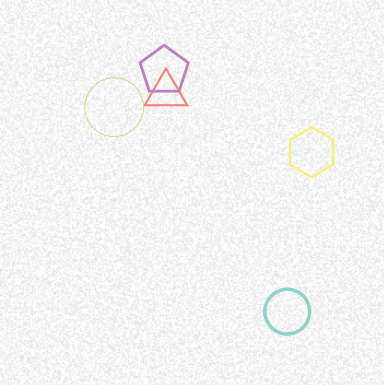[{"shape": "circle", "thickness": 2.5, "radius": 0.29, "center": [0.746, 0.191]}, {"shape": "triangle", "thickness": 1.5, "radius": 0.32, "center": [0.431, 0.759]}, {"shape": "circle", "thickness": 0.5, "radius": 0.38, "center": [0.297, 0.722]}, {"shape": "pentagon", "thickness": 2, "radius": 0.33, "center": [0.427, 0.817]}, {"shape": "hexagon", "thickness": 1.5, "radius": 0.32, "center": [0.809, 0.605]}]